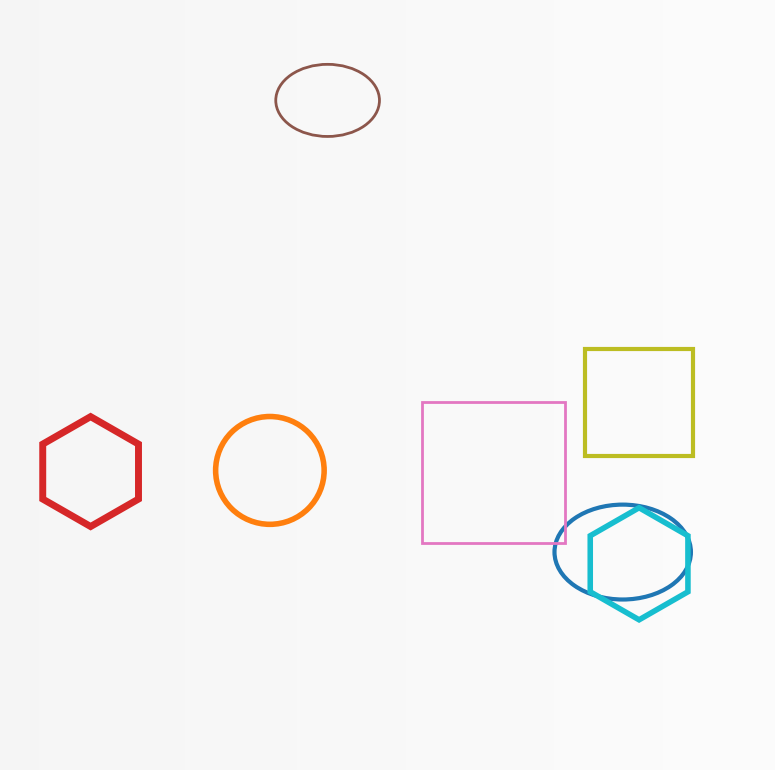[{"shape": "oval", "thickness": 1.5, "radius": 0.44, "center": [0.803, 0.283]}, {"shape": "circle", "thickness": 2, "radius": 0.35, "center": [0.348, 0.389]}, {"shape": "hexagon", "thickness": 2.5, "radius": 0.36, "center": [0.117, 0.388]}, {"shape": "oval", "thickness": 1, "radius": 0.33, "center": [0.423, 0.87]}, {"shape": "square", "thickness": 1, "radius": 0.46, "center": [0.637, 0.386]}, {"shape": "square", "thickness": 1.5, "radius": 0.35, "center": [0.824, 0.477]}, {"shape": "hexagon", "thickness": 2, "radius": 0.36, "center": [0.825, 0.268]}]